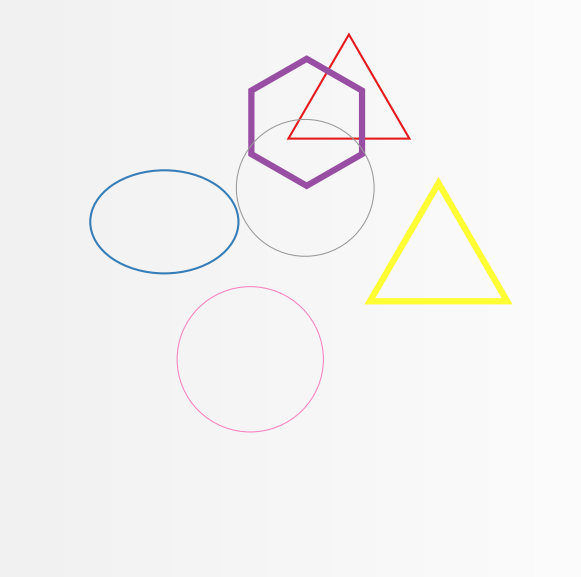[{"shape": "triangle", "thickness": 1, "radius": 0.6, "center": [0.6, 0.819]}, {"shape": "oval", "thickness": 1, "radius": 0.64, "center": [0.283, 0.615]}, {"shape": "hexagon", "thickness": 3, "radius": 0.55, "center": [0.528, 0.787]}, {"shape": "triangle", "thickness": 3, "radius": 0.68, "center": [0.754, 0.546]}, {"shape": "circle", "thickness": 0.5, "radius": 0.63, "center": [0.431, 0.377]}, {"shape": "circle", "thickness": 0.5, "radius": 0.59, "center": [0.525, 0.674]}]